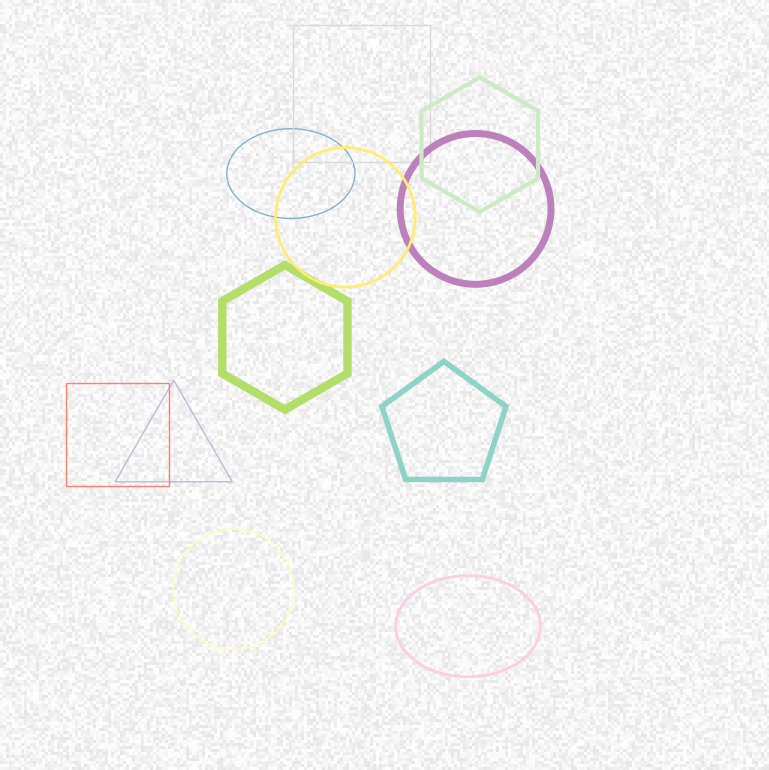[{"shape": "pentagon", "thickness": 2, "radius": 0.42, "center": [0.577, 0.446]}, {"shape": "circle", "thickness": 0.5, "radius": 0.39, "center": [0.303, 0.235]}, {"shape": "triangle", "thickness": 0.5, "radius": 0.44, "center": [0.226, 0.418]}, {"shape": "square", "thickness": 0.5, "radius": 0.33, "center": [0.152, 0.435]}, {"shape": "oval", "thickness": 0.5, "radius": 0.42, "center": [0.378, 0.775]}, {"shape": "hexagon", "thickness": 3, "radius": 0.47, "center": [0.37, 0.562]}, {"shape": "oval", "thickness": 1, "radius": 0.47, "center": [0.608, 0.187]}, {"shape": "square", "thickness": 0.5, "radius": 0.44, "center": [0.469, 0.878]}, {"shape": "circle", "thickness": 2.5, "radius": 0.49, "center": [0.618, 0.729]}, {"shape": "hexagon", "thickness": 1.5, "radius": 0.44, "center": [0.623, 0.812]}, {"shape": "circle", "thickness": 1, "radius": 0.45, "center": [0.449, 0.718]}]